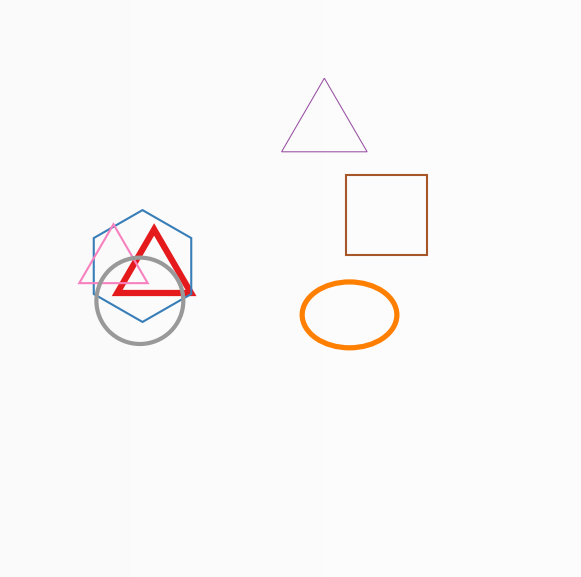[{"shape": "triangle", "thickness": 3, "radius": 0.37, "center": [0.265, 0.528]}, {"shape": "hexagon", "thickness": 1, "radius": 0.48, "center": [0.245, 0.538]}, {"shape": "triangle", "thickness": 0.5, "radius": 0.42, "center": [0.558, 0.779]}, {"shape": "oval", "thickness": 2.5, "radius": 0.41, "center": [0.601, 0.454]}, {"shape": "square", "thickness": 1, "radius": 0.35, "center": [0.665, 0.627]}, {"shape": "triangle", "thickness": 1, "radius": 0.34, "center": [0.195, 0.543]}, {"shape": "circle", "thickness": 2, "radius": 0.37, "center": [0.241, 0.478]}]